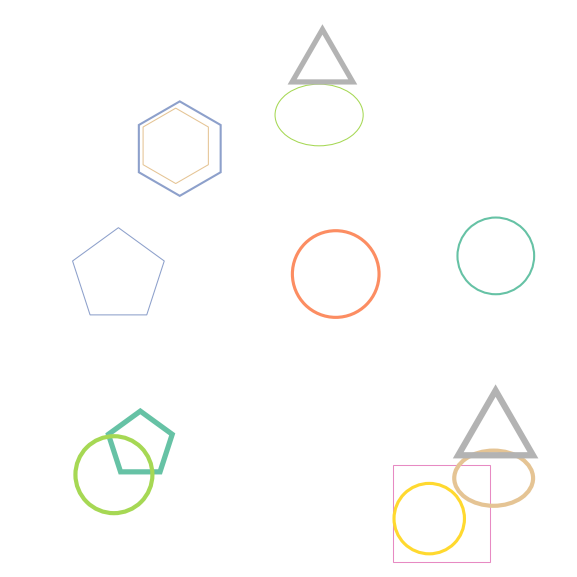[{"shape": "circle", "thickness": 1, "radius": 0.33, "center": [0.859, 0.556]}, {"shape": "pentagon", "thickness": 2.5, "radius": 0.29, "center": [0.243, 0.229]}, {"shape": "circle", "thickness": 1.5, "radius": 0.38, "center": [0.581, 0.525]}, {"shape": "pentagon", "thickness": 0.5, "radius": 0.42, "center": [0.205, 0.521]}, {"shape": "hexagon", "thickness": 1, "radius": 0.41, "center": [0.311, 0.742]}, {"shape": "square", "thickness": 0.5, "radius": 0.42, "center": [0.764, 0.11]}, {"shape": "circle", "thickness": 2, "radius": 0.33, "center": [0.197, 0.177]}, {"shape": "oval", "thickness": 0.5, "radius": 0.38, "center": [0.553, 0.8]}, {"shape": "circle", "thickness": 1.5, "radius": 0.3, "center": [0.743, 0.101]}, {"shape": "hexagon", "thickness": 0.5, "radius": 0.33, "center": [0.304, 0.747]}, {"shape": "oval", "thickness": 2, "radius": 0.34, "center": [0.855, 0.171]}, {"shape": "triangle", "thickness": 2.5, "radius": 0.3, "center": [0.558, 0.888]}, {"shape": "triangle", "thickness": 3, "radius": 0.37, "center": [0.858, 0.248]}]